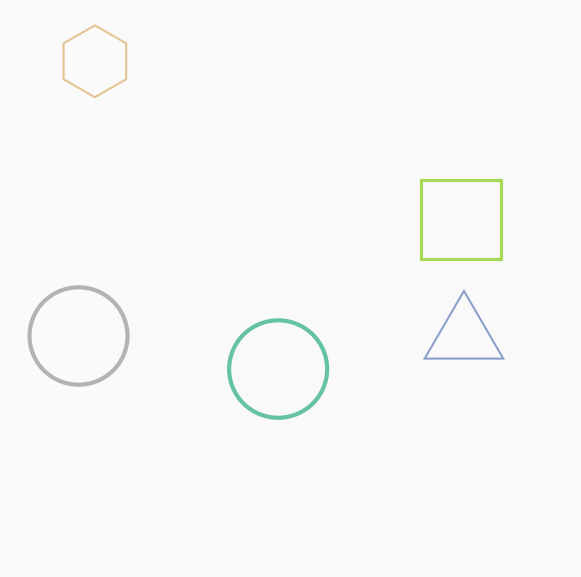[{"shape": "circle", "thickness": 2, "radius": 0.42, "center": [0.479, 0.36]}, {"shape": "triangle", "thickness": 1, "radius": 0.39, "center": [0.798, 0.417]}, {"shape": "square", "thickness": 1.5, "radius": 0.34, "center": [0.793, 0.619]}, {"shape": "hexagon", "thickness": 1, "radius": 0.31, "center": [0.163, 0.893]}, {"shape": "circle", "thickness": 2, "radius": 0.42, "center": [0.135, 0.417]}]